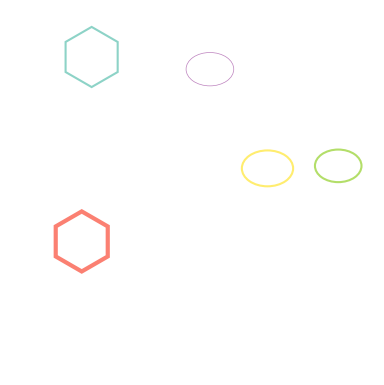[{"shape": "hexagon", "thickness": 1.5, "radius": 0.39, "center": [0.238, 0.852]}, {"shape": "hexagon", "thickness": 3, "radius": 0.39, "center": [0.212, 0.373]}, {"shape": "oval", "thickness": 1.5, "radius": 0.3, "center": [0.879, 0.569]}, {"shape": "oval", "thickness": 0.5, "radius": 0.31, "center": [0.545, 0.82]}, {"shape": "oval", "thickness": 1.5, "radius": 0.33, "center": [0.695, 0.563]}]